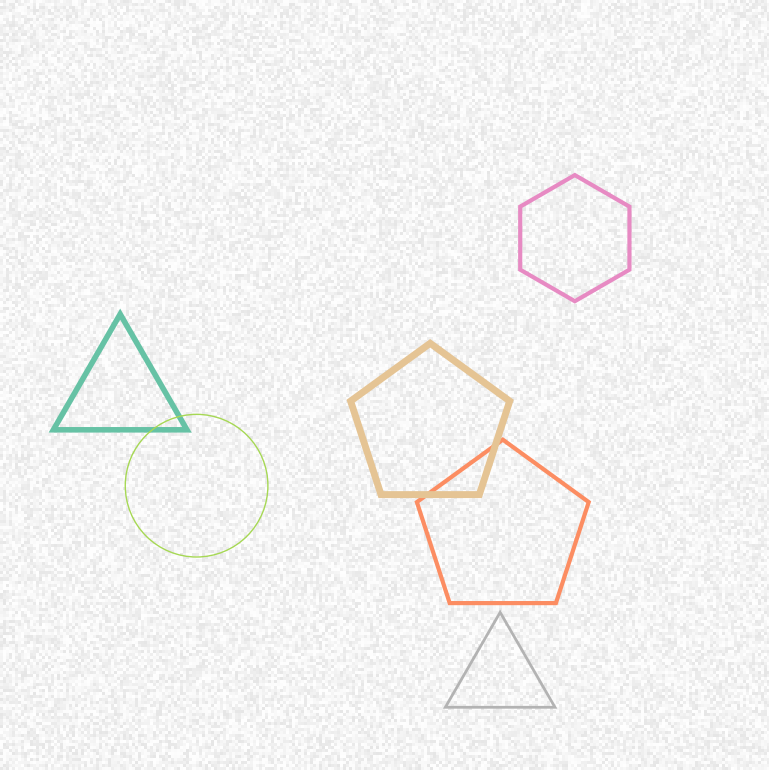[{"shape": "triangle", "thickness": 2, "radius": 0.5, "center": [0.156, 0.492]}, {"shape": "pentagon", "thickness": 1.5, "radius": 0.59, "center": [0.653, 0.312]}, {"shape": "hexagon", "thickness": 1.5, "radius": 0.41, "center": [0.747, 0.691]}, {"shape": "circle", "thickness": 0.5, "radius": 0.46, "center": [0.255, 0.369]}, {"shape": "pentagon", "thickness": 2.5, "radius": 0.54, "center": [0.559, 0.446]}, {"shape": "triangle", "thickness": 1, "radius": 0.41, "center": [0.65, 0.123]}]